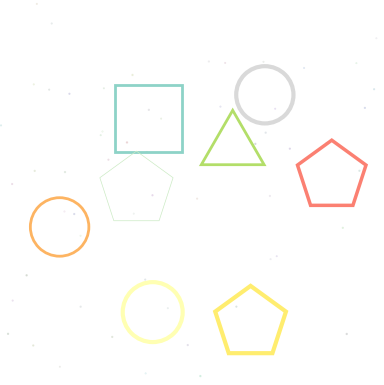[{"shape": "square", "thickness": 2, "radius": 0.44, "center": [0.385, 0.692]}, {"shape": "circle", "thickness": 3, "radius": 0.39, "center": [0.397, 0.189]}, {"shape": "pentagon", "thickness": 2.5, "radius": 0.47, "center": [0.862, 0.542]}, {"shape": "circle", "thickness": 2, "radius": 0.38, "center": [0.155, 0.411]}, {"shape": "triangle", "thickness": 2, "radius": 0.47, "center": [0.604, 0.619]}, {"shape": "circle", "thickness": 3, "radius": 0.37, "center": [0.688, 0.754]}, {"shape": "pentagon", "thickness": 0.5, "radius": 0.5, "center": [0.354, 0.508]}, {"shape": "pentagon", "thickness": 3, "radius": 0.48, "center": [0.651, 0.161]}]